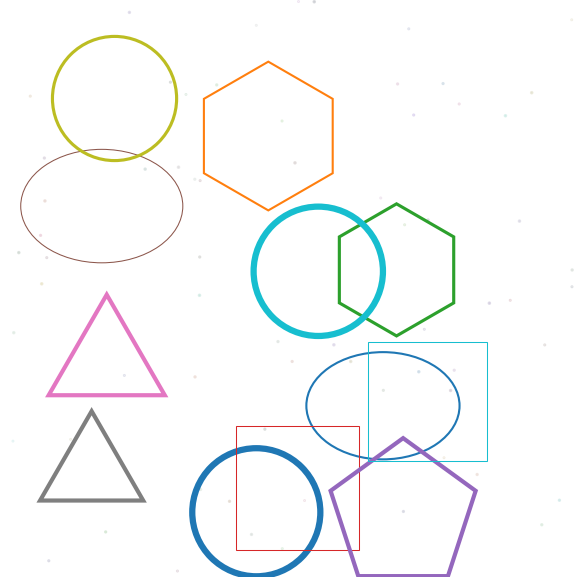[{"shape": "oval", "thickness": 1, "radius": 0.66, "center": [0.663, 0.297]}, {"shape": "circle", "thickness": 3, "radius": 0.55, "center": [0.444, 0.112]}, {"shape": "hexagon", "thickness": 1, "radius": 0.64, "center": [0.465, 0.764]}, {"shape": "hexagon", "thickness": 1.5, "radius": 0.57, "center": [0.687, 0.532]}, {"shape": "square", "thickness": 0.5, "radius": 0.53, "center": [0.515, 0.154]}, {"shape": "pentagon", "thickness": 2, "radius": 0.66, "center": [0.698, 0.108]}, {"shape": "oval", "thickness": 0.5, "radius": 0.7, "center": [0.176, 0.642]}, {"shape": "triangle", "thickness": 2, "radius": 0.58, "center": [0.185, 0.373]}, {"shape": "triangle", "thickness": 2, "radius": 0.52, "center": [0.159, 0.184]}, {"shape": "circle", "thickness": 1.5, "radius": 0.54, "center": [0.198, 0.829]}, {"shape": "circle", "thickness": 3, "radius": 0.56, "center": [0.551, 0.529]}, {"shape": "square", "thickness": 0.5, "radius": 0.52, "center": [0.74, 0.304]}]